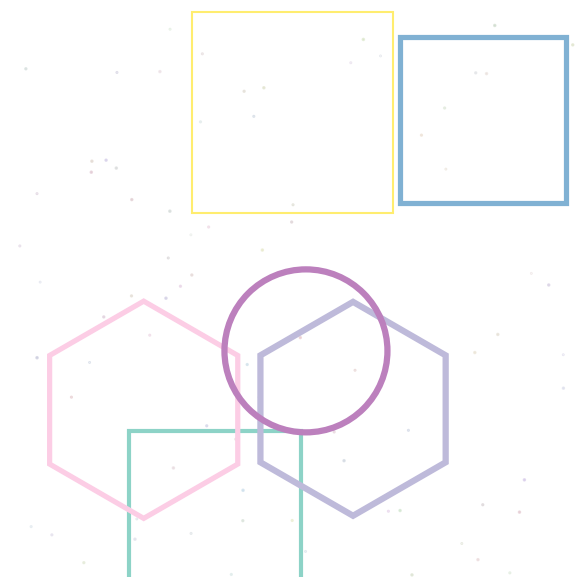[{"shape": "square", "thickness": 2, "radius": 0.75, "center": [0.372, 0.104]}, {"shape": "hexagon", "thickness": 3, "radius": 0.93, "center": [0.611, 0.291]}, {"shape": "square", "thickness": 2.5, "radius": 0.72, "center": [0.837, 0.792]}, {"shape": "hexagon", "thickness": 2.5, "radius": 0.94, "center": [0.249, 0.29]}, {"shape": "circle", "thickness": 3, "radius": 0.71, "center": [0.53, 0.392]}, {"shape": "square", "thickness": 1, "radius": 0.87, "center": [0.506, 0.804]}]